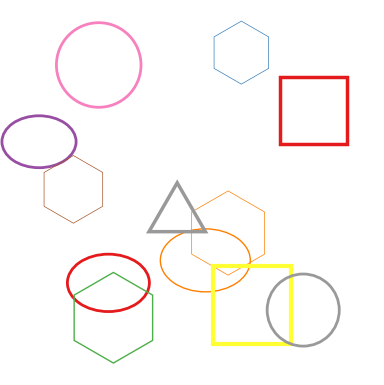[{"shape": "oval", "thickness": 2, "radius": 0.53, "center": [0.282, 0.265]}, {"shape": "square", "thickness": 2.5, "radius": 0.44, "center": [0.814, 0.713]}, {"shape": "hexagon", "thickness": 0.5, "radius": 0.41, "center": [0.627, 0.863]}, {"shape": "hexagon", "thickness": 1, "radius": 0.59, "center": [0.295, 0.175]}, {"shape": "oval", "thickness": 2, "radius": 0.48, "center": [0.101, 0.632]}, {"shape": "oval", "thickness": 1, "radius": 0.58, "center": [0.533, 0.324]}, {"shape": "hexagon", "thickness": 0.5, "radius": 0.55, "center": [0.593, 0.395]}, {"shape": "square", "thickness": 3, "radius": 0.51, "center": [0.655, 0.208]}, {"shape": "hexagon", "thickness": 0.5, "radius": 0.44, "center": [0.191, 0.508]}, {"shape": "circle", "thickness": 2, "radius": 0.55, "center": [0.256, 0.831]}, {"shape": "triangle", "thickness": 2.5, "radius": 0.42, "center": [0.46, 0.441]}, {"shape": "circle", "thickness": 2, "radius": 0.47, "center": [0.788, 0.195]}]